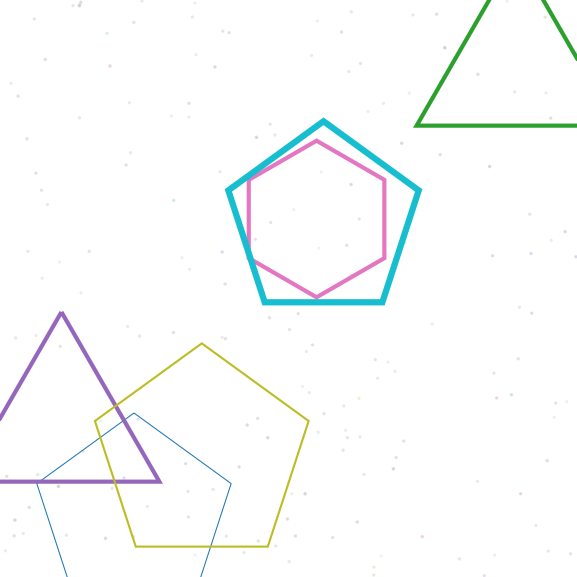[{"shape": "pentagon", "thickness": 0.5, "radius": 0.88, "center": [0.232, 0.107]}, {"shape": "triangle", "thickness": 2, "radius": 1.0, "center": [0.894, 0.881]}, {"shape": "triangle", "thickness": 2, "radius": 0.98, "center": [0.106, 0.263]}, {"shape": "hexagon", "thickness": 2, "radius": 0.68, "center": [0.548, 0.62]}, {"shape": "pentagon", "thickness": 1, "radius": 0.97, "center": [0.349, 0.21]}, {"shape": "pentagon", "thickness": 3, "radius": 0.87, "center": [0.56, 0.616]}]